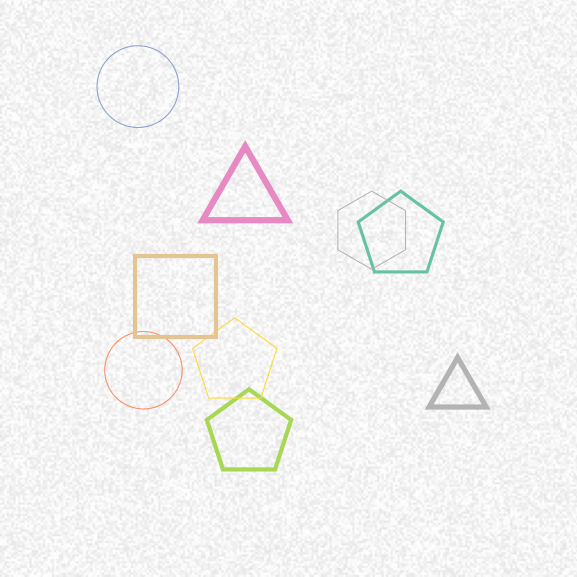[{"shape": "pentagon", "thickness": 1.5, "radius": 0.39, "center": [0.694, 0.591]}, {"shape": "circle", "thickness": 0.5, "radius": 0.34, "center": [0.248, 0.358]}, {"shape": "circle", "thickness": 0.5, "radius": 0.35, "center": [0.239, 0.849]}, {"shape": "triangle", "thickness": 3, "radius": 0.43, "center": [0.425, 0.66]}, {"shape": "pentagon", "thickness": 2, "radius": 0.38, "center": [0.431, 0.248]}, {"shape": "pentagon", "thickness": 0.5, "radius": 0.38, "center": [0.407, 0.372]}, {"shape": "square", "thickness": 2, "radius": 0.35, "center": [0.304, 0.486]}, {"shape": "triangle", "thickness": 2.5, "radius": 0.29, "center": [0.792, 0.323]}, {"shape": "hexagon", "thickness": 0.5, "radius": 0.34, "center": [0.644, 0.601]}]